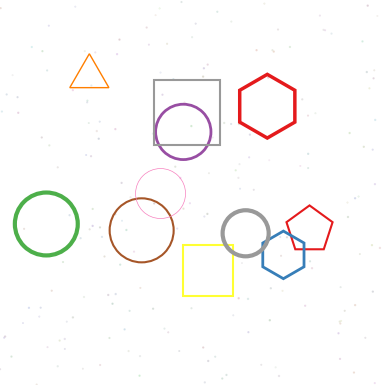[{"shape": "hexagon", "thickness": 2.5, "radius": 0.41, "center": [0.694, 0.724]}, {"shape": "pentagon", "thickness": 1.5, "radius": 0.31, "center": [0.804, 0.403]}, {"shape": "hexagon", "thickness": 2, "radius": 0.31, "center": [0.736, 0.338]}, {"shape": "circle", "thickness": 3, "radius": 0.41, "center": [0.12, 0.418]}, {"shape": "circle", "thickness": 2, "radius": 0.36, "center": [0.476, 0.657]}, {"shape": "triangle", "thickness": 1, "radius": 0.29, "center": [0.232, 0.802]}, {"shape": "square", "thickness": 1.5, "radius": 0.33, "center": [0.54, 0.297]}, {"shape": "circle", "thickness": 1.5, "radius": 0.42, "center": [0.368, 0.402]}, {"shape": "circle", "thickness": 0.5, "radius": 0.32, "center": [0.417, 0.497]}, {"shape": "circle", "thickness": 3, "radius": 0.3, "center": [0.638, 0.394]}, {"shape": "square", "thickness": 1.5, "radius": 0.43, "center": [0.487, 0.708]}]